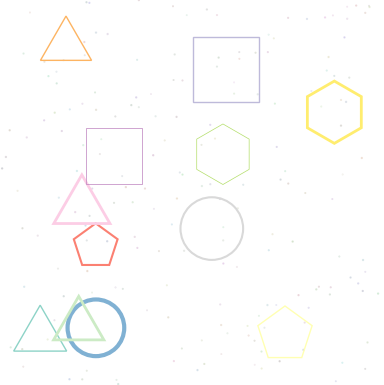[{"shape": "triangle", "thickness": 1, "radius": 0.4, "center": [0.104, 0.128]}, {"shape": "pentagon", "thickness": 1, "radius": 0.37, "center": [0.74, 0.131]}, {"shape": "square", "thickness": 1, "radius": 0.43, "center": [0.587, 0.82]}, {"shape": "pentagon", "thickness": 1.5, "radius": 0.3, "center": [0.249, 0.36]}, {"shape": "circle", "thickness": 3, "radius": 0.37, "center": [0.249, 0.149]}, {"shape": "triangle", "thickness": 1, "radius": 0.38, "center": [0.171, 0.882]}, {"shape": "hexagon", "thickness": 0.5, "radius": 0.39, "center": [0.579, 0.599]}, {"shape": "triangle", "thickness": 2, "radius": 0.42, "center": [0.213, 0.462]}, {"shape": "circle", "thickness": 1.5, "radius": 0.41, "center": [0.55, 0.406]}, {"shape": "square", "thickness": 0.5, "radius": 0.36, "center": [0.296, 0.594]}, {"shape": "triangle", "thickness": 2, "radius": 0.38, "center": [0.205, 0.155]}, {"shape": "hexagon", "thickness": 2, "radius": 0.4, "center": [0.868, 0.709]}]